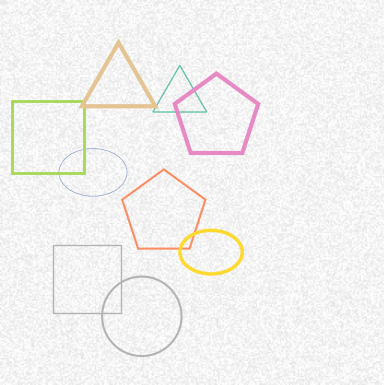[{"shape": "triangle", "thickness": 1, "radius": 0.4, "center": [0.467, 0.749]}, {"shape": "pentagon", "thickness": 1.5, "radius": 0.57, "center": [0.426, 0.446]}, {"shape": "oval", "thickness": 0.5, "radius": 0.44, "center": [0.242, 0.552]}, {"shape": "pentagon", "thickness": 3, "radius": 0.57, "center": [0.562, 0.695]}, {"shape": "square", "thickness": 2, "radius": 0.47, "center": [0.125, 0.644]}, {"shape": "oval", "thickness": 2.5, "radius": 0.4, "center": [0.548, 0.345]}, {"shape": "triangle", "thickness": 3, "radius": 0.55, "center": [0.308, 0.779]}, {"shape": "circle", "thickness": 1.5, "radius": 0.52, "center": [0.368, 0.178]}, {"shape": "square", "thickness": 1, "radius": 0.44, "center": [0.226, 0.274]}]